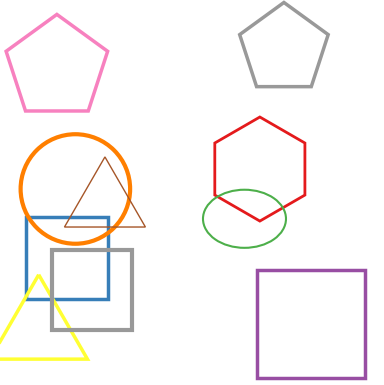[{"shape": "hexagon", "thickness": 2, "radius": 0.68, "center": [0.675, 0.561]}, {"shape": "square", "thickness": 2.5, "radius": 0.53, "center": [0.174, 0.33]}, {"shape": "oval", "thickness": 1.5, "radius": 0.54, "center": [0.635, 0.432]}, {"shape": "square", "thickness": 2.5, "radius": 0.71, "center": [0.808, 0.159]}, {"shape": "circle", "thickness": 3, "radius": 0.71, "center": [0.196, 0.509]}, {"shape": "triangle", "thickness": 2.5, "radius": 0.73, "center": [0.101, 0.14]}, {"shape": "triangle", "thickness": 1, "radius": 0.61, "center": [0.273, 0.471]}, {"shape": "pentagon", "thickness": 2.5, "radius": 0.69, "center": [0.148, 0.824]}, {"shape": "square", "thickness": 3, "radius": 0.52, "center": [0.24, 0.246]}, {"shape": "pentagon", "thickness": 2.5, "radius": 0.6, "center": [0.737, 0.873]}]